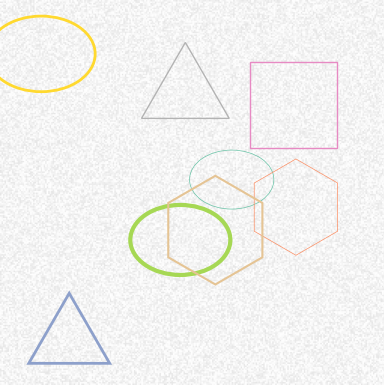[{"shape": "oval", "thickness": 0.5, "radius": 0.55, "center": [0.602, 0.534]}, {"shape": "hexagon", "thickness": 0.5, "radius": 0.63, "center": [0.769, 0.462]}, {"shape": "triangle", "thickness": 2, "radius": 0.61, "center": [0.18, 0.117]}, {"shape": "square", "thickness": 1, "radius": 0.56, "center": [0.762, 0.728]}, {"shape": "oval", "thickness": 3, "radius": 0.65, "center": [0.468, 0.377]}, {"shape": "oval", "thickness": 2, "radius": 0.7, "center": [0.107, 0.86]}, {"shape": "hexagon", "thickness": 1.5, "radius": 0.71, "center": [0.559, 0.402]}, {"shape": "triangle", "thickness": 1, "radius": 0.66, "center": [0.481, 0.758]}]